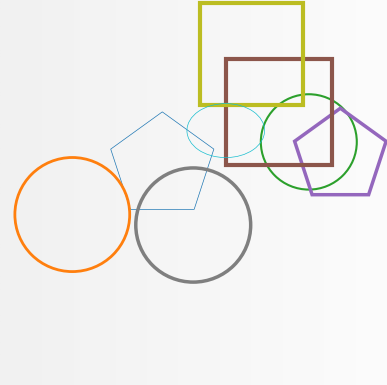[{"shape": "pentagon", "thickness": 0.5, "radius": 0.7, "center": [0.419, 0.569]}, {"shape": "circle", "thickness": 2, "radius": 0.74, "center": [0.187, 0.443]}, {"shape": "circle", "thickness": 1.5, "radius": 0.62, "center": [0.797, 0.631]}, {"shape": "pentagon", "thickness": 2.5, "radius": 0.62, "center": [0.878, 0.595]}, {"shape": "square", "thickness": 3, "radius": 0.68, "center": [0.721, 0.709]}, {"shape": "circle", "thickness": 2.5, "radius": 0.74, "center": [0.499, 0.416]}, {"shape": "square", "thickness": 3, "radius": 0.66, "center": [0.648, 0.859]}, {"shape": "oval", "thickness": 0.5, "radius": 0.5, "center": [0.583, 0.661]}]